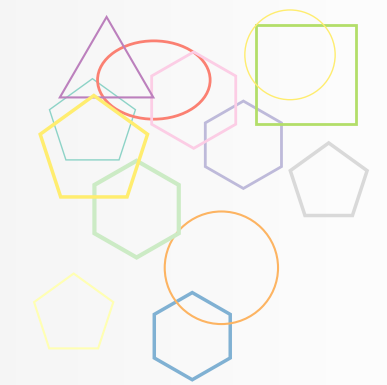[{"shape": "pentagon", "thickness": 1, "radius": 0.58, "center": [0.239, 0.679]}, {"shape": "pentagon", "thickness": 1.5, "radius": 0.54, "center": [0.19, 0.182]}, {"shape": "hexagon", "thickness": 2, "radius": 0.57, "center": [0.628, 0.624]}, {"shape": "oval", "thickness": 2, "radius": 0.73, "center": [0.397, 0.792]}, {"shape": "hexagon", "thickness": 2.5, "radius": 0.57, "center": [0.496, 0.127]}, {"shape": "circle", "thickness": 1.5, "radius": 0.73, "center": [0.571, 0.304]}, {"shape": "square", "thickness": 2, "radius": 0.65, "center": [0.79, 0.806]}, {"shape": "hexagon", "thickness": 2, "radius": 0.63, "center": [0.5, 0.74]}, {"shape": "pentagon", "thickness": 2.5, "radius": 0.52, "center": [0.848, 0.525]}, {"shape": "triangle", "thickness": 1.5, "radius": 0.7, "center": [0.275, 0.817]}, {"shape": "hexagon", "thickness": 3, "radius": 0.63, "center": [0.353, 0.457]}, {"shape": "pentagon", "thickness": 2.5, "radius": 0.73, "center": [0.242, 0.606]}, {"shape": "circle", "thickness": 1, "radius": 0.58, "center": [0.748, 0.858]}]